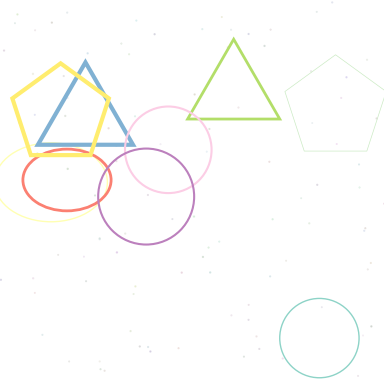[{"shape": "circle", "thickness": 1, "radius": 0.52, "center": [0.83, 0.122]}, {"shape": "oval", "thickness": 1, "radius": 0.73, "center": [0.133, 0.526]}, {"shape": "oval", "thickness": 2, "radius": 0.57, "center": [0.174, 0.533]}, {"shape": "triangle", "thickness": 3, "radius": 0.71, "center": [0.222, 0.695]}, {"shape": "triangle", "thickness": 2, "radius": 0.69, "center": [0.607, 0.76]}, {"shape": "circle", "thickness": 1.5, "radius": 0.56, "center": [0.437, 0.611]}, {"shape": "circle", "thickness": 1.5, "radius": 0.62, "center": [0.38, 0.489]}, {"shape": "pentagon", "thickness": 0.5, "radius": 0.69, "center": [0.872, 0.719]}, {"shape": "pentagon", "thickness": 3, "radius": 0.66, "center": [0.158, 0.704]}]